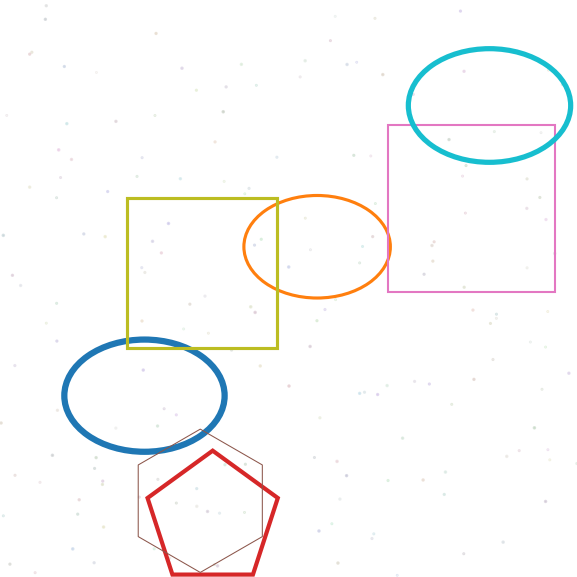[{"shape": "oval", "thickness": 3, "radius": 0.69, "center": [0.25, 0.314]}, {"shape": "oval", "thickness": 1.5, "radius": 0.63, "center": [0.549, 0.572]}, {"shape": "pentagon", "thickness": 2, "radius": 0.59, "center": [0.368, 0.1]}, {"shape": "hexagon", "thickness": 0.5, "radius": 0.62, "center": [0.347, 0.132]}, {"shape": "square", "thickness": 1, "radius": 0.72, "center": [0.817, 0.639]}, {"shape": "square", "thickness": 1.5, "radius": 0.65, "center": [0.35, 0.526]}, {"shape": "oval", "thickness": 2.5, "radius": 0.7, "center": [0.848, 0.816]}]